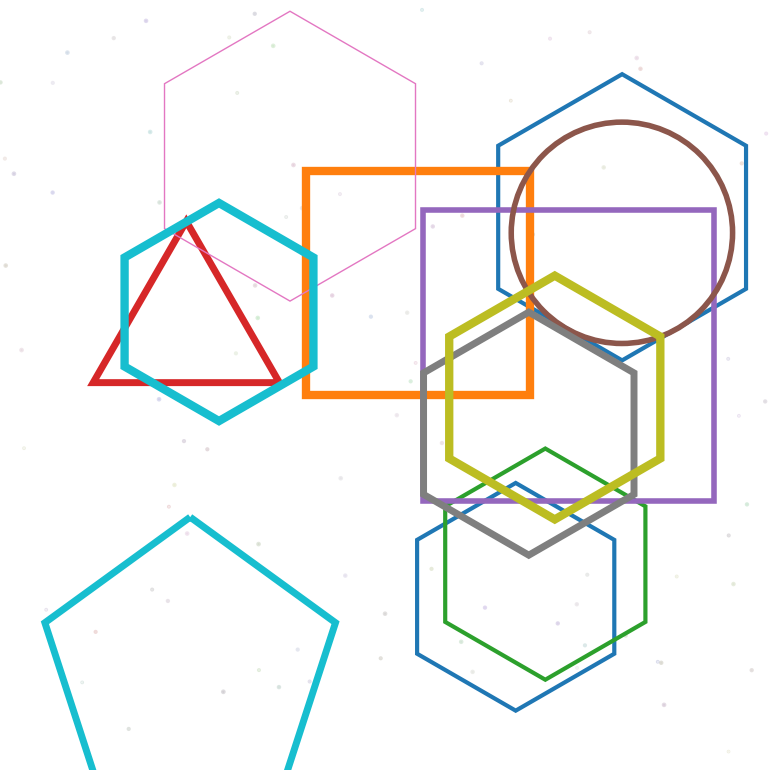[{"shape": "hexagon", "thickness": 1.5, "radius": 0.93, "center": [0.808, 0.718]}, {"shape": "hexagon", "thickness": 1.5, "radius": 0.74, "center": [0.67, 0.225]}, {"shape": "square", "thickness": 3, "radius": 0.73, "center": [0.542, 0.633]}, {"shape": "hexagon", "thickness": 1.5, "radius": 0.75, "center": [0.708, 0.267]}, {"shape": "triangle", "thickness": 2.5, "radius": 0.7, "center": [0.242, 0.573]}, {"shape": "square", "thickness": 2, "radius": 0.94, "center": [0.738, 0.538]}, {"shape": "circle", "thickness": 2, "radius": 0.72, "center": [0.808, 0.698]}, {"shape": "hexagon", "thickness": 0.5, "radius": 0.94, "center": [0.377, 0.797]}, {"shape": "hexagon", "thickness": 2.5, "radius": 0.79, "center": [0.687, 0.437]}, {"shape": "hexagon", "thickness": 3, "radius": 0.79, "center": [0.72, 0.484]}, {"shape": "hexagon", "thickness": 3, "radius": 0.71, "center": [0.284, 0.595]}, {"shape": "pentagon", "thickness": 2.5, "radius": 0.99, "center": [0.247, 0.13]}]